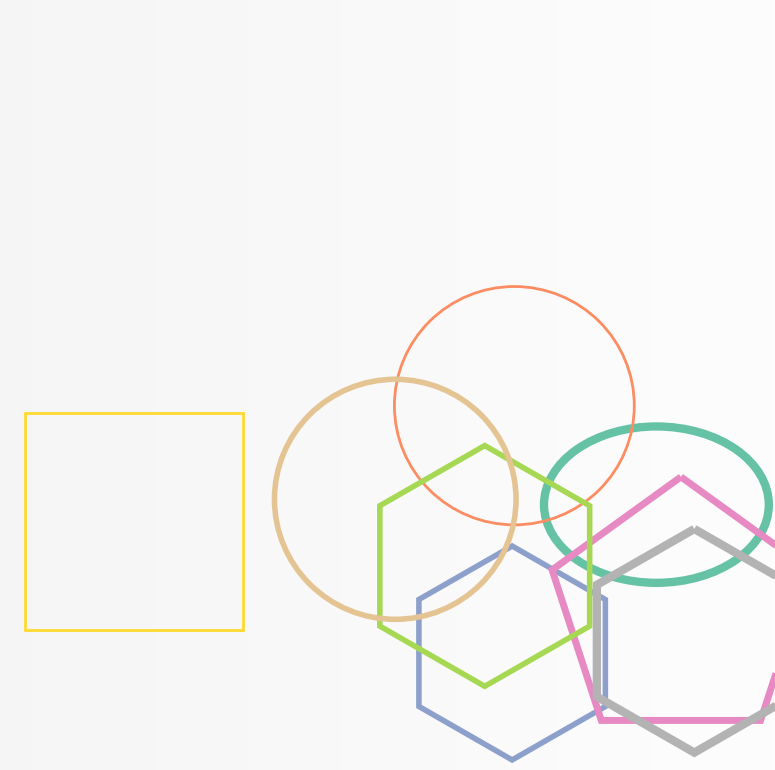[{"shape": "oval", "thickness": 3, "radius": 0.73, "center": [0.847, 0.345]}, {"shape": "circle", "thickness": 1, "radius": 0.77, "center": [0.664, 0.473]}, {"shape": "hexagon", "thickness": 2, "radius": 0.69, "center": [0.661, 0.152]}, {"shape": "pentagon", "thickness": 2.5, "radius": 0.87, "center": [0.879, 0.206]}, {"shape": "hexagon", "thickness": 2, "radius": 0.78, "center": [0.625, 0.265]}, {"shape": "square", "thickness": 1, "radius": 0.7, "center": [0.173, 0.323]}, {"shape": "circle", "thickness": 2, "radius": 0.78, "center": [0.51, 0.352]}, {"shape": "hexagon", "thickness": 3, "radius": 0.73, "center": [0.896, 0.168]}]